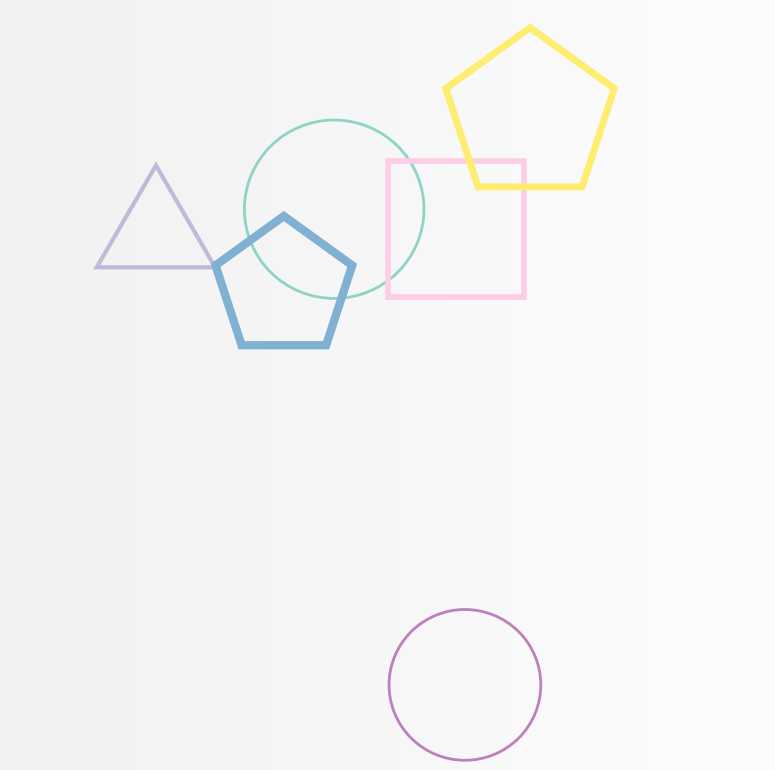[{"shape": "circle", "thickness": 1, "radius": 0.58, "center": [0.431, 0.728]}, {"shape": "triangle", "thickness": 1.5, "radius": 0.44, "center": [0.201, 0.697]}, {"shape": "pentagon", "thickness": 3, "radius": 0.46, "center": [0.366, 0.627]}, {"shape": "square", "thickness": 2, "radius": 0.44, "center": [0.588, 0.703]}, {"shape": "circle", "thickness": 1, "radius": 0.49, "center": [0.6, 0.111]}, {"shape": "pentagon", "thickness": 2.5, "radius": 0.57, "center": [0.684, 0.85]}]